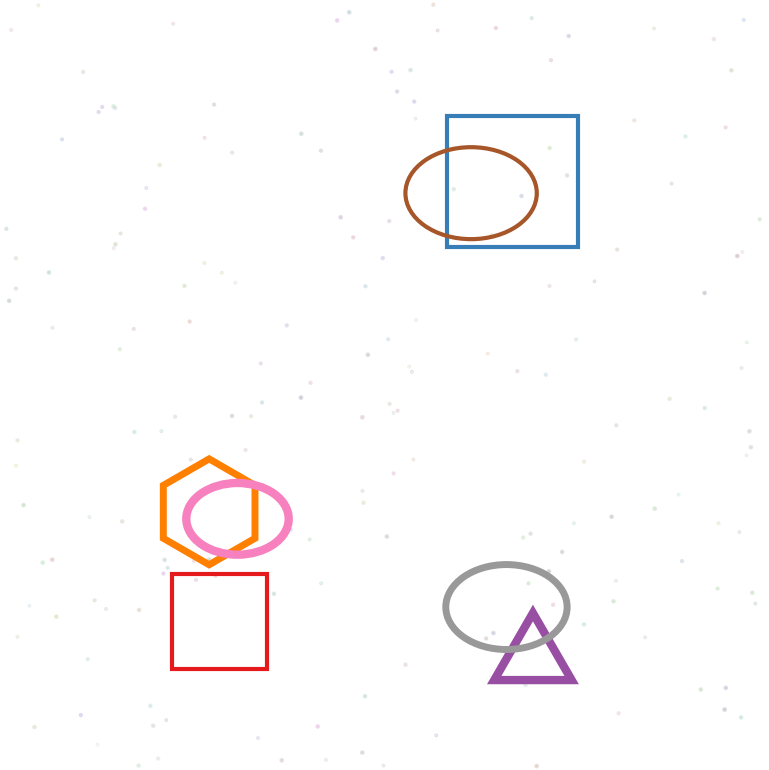[{"shape": "square", "thickness": 1.5, "radius": 0.31, "center": [0.285, 0.193]}, {"shape": "square", "thickness": 1.5, "radius": 0.42, "center": [0.665, 0.765]}, {"shape": "triangle", "thickness": 3, "radius": 0.29, "center": [0.692, 0.146]}, {"shape": "hexagon", "thickness": 2.5, "radius": 0.34, "center": [0.272, 0.335]}, {"shape": "oval", "thickness": 1.5, "radius": 0.43, "center": [0.612, 0.749]}, {"shape": "oval", "thickness": 3, "radius": 0.33, "center": [0.308, 0.326]}, {"shape": "oval", "thickness": 2.5, "radius": 0.39, "center": [0.658, 0.212]}]